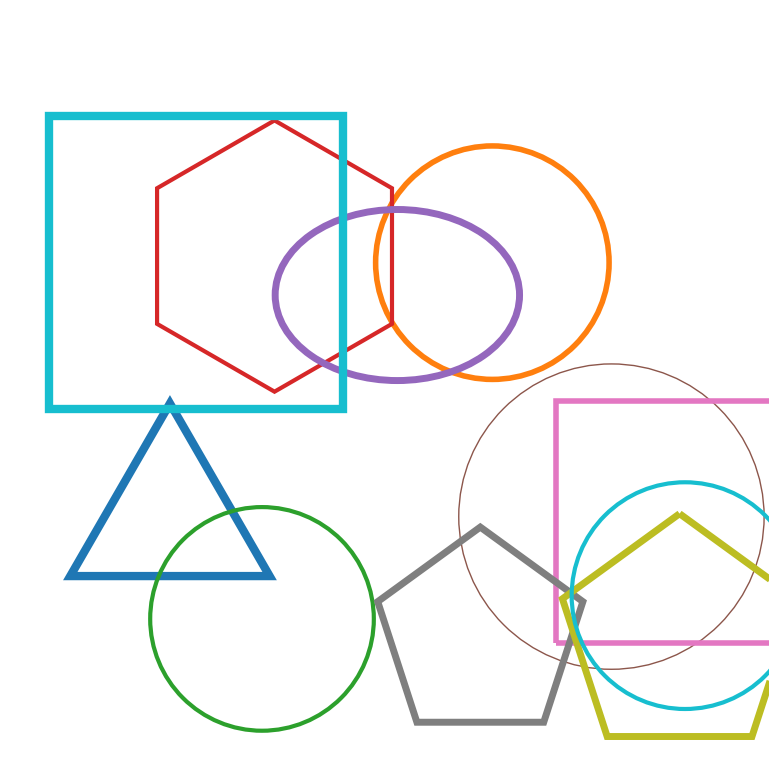[{"shape": "triangle", "thickness": 3, "radius": 0.75, "center": [0.221, 0.327]}, {"shape": "circle", "thickness": 2, "radius": 0.76, "center": [0.639, 0.659]}, {"shape": "circle", "thickness": 1.5, "radius": 0.73, "center": [0.34, 0.196]}, {"shape": "hexagon", "thickness": 1.5, "radius": 0.88, "center": [0.357, 0.667]}, {"shape": "oval", "thickness": 2.5, "radius": 0.79, "center": [0.516, 0.617]}, {"shape": "circle", "thickness": 0.5, "radius": 0.99, "center": [0.794, 0.329]}, {"shape": "square", "thickness": 2, "radius": 0.79, "center": [0.879, 0.322]}, {"shape": "pentagon", "thickness": 2.5, "radius": 0.7, "center": [0.624, 0.175]}, {"shape": "pentagon", "thickness": 2.5, "radius": 0.8, "center": [0.883, 0.173]}, {"shape": "circle", "thickness": 1.5, "radius": 0.74, "center": [0.89, 0.226]}, {"shape": "square", "thickness": 3, "radius": 0.95, "center": [0.254, 0.659]}]